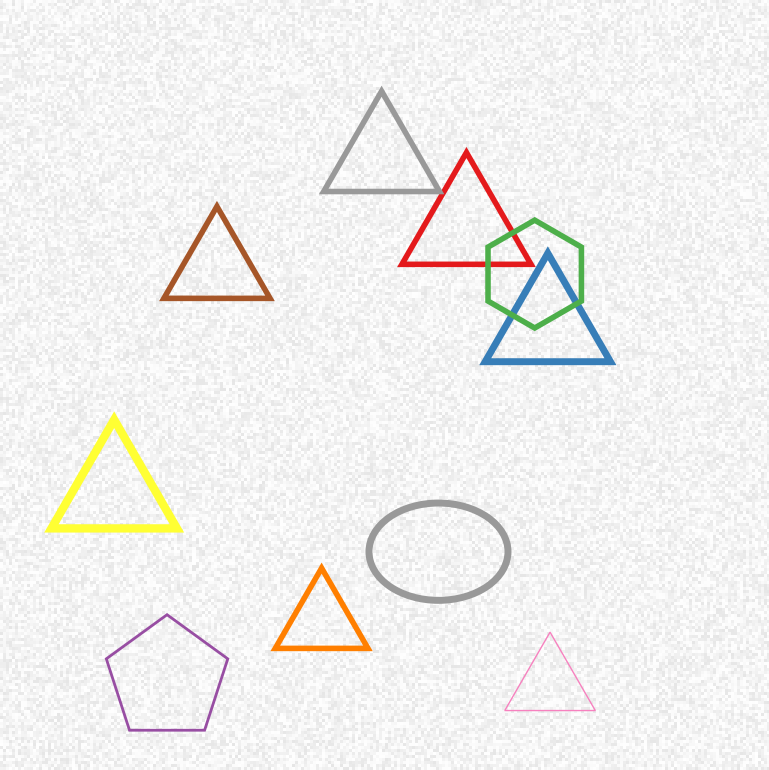[{"shape": "triangle", "thickness": 2, "radius": 0.48, "center": [0.606, 0.705]}, {"shape": "triangle", "thickness": 2.5, "radius": 0.47, "center": [0.711, 0.577]}, {"shape": "hexagon", "thickness": 2, "radius": 0.35, "center": [0.694, 0.644]}, {"shape": "pentagon", "thickness": 1, "radius": 0.41, "center": [0.217, 0.119]}, {"shape": "triangle", "thickness": 2, "radius": 0.35, "center": [0.418, 0.193]}, {"shape": "triangle", "thickness": 3, "radius": 0.47, "center": [0.148, 0.361]}, {"shape": "triangle", "thickness": 2, "radius": 0.4, "center": [0.282, 0.652]}, {"shape": "triangle", "thickness": 0.5, "radius": 0.34, "center": [0.714, 0.111]}, {"shape": "oval", "thickness": 2.5, "radius": 0.45, "center": [0.569, 0.284]}, {"shape": "triangle", "thickness": 2, "radius": 0.43, "center": [0.496, 0.795]}]